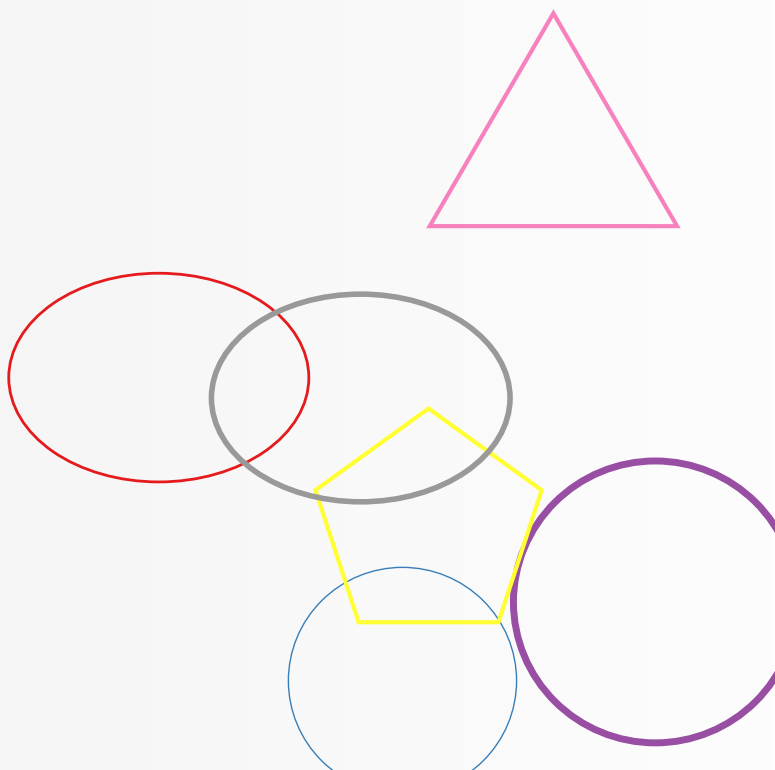[{"shape": "oval", "thickness": 1, "radius": 0.97, "center": [0.205, 0.51]}, {"shape": "circle", "thickness": 0.5, "radius": 0.74, "center": [0.519, 0.116]}, {"shape": "circle", "thickness": 2.5, "radius": 0.92, "center": [0.846, 0.218]}, {"shape": "pentagon", "thickness": 1.5, "radius": 0.77, "center": [0.553, 0.316]}, {"shape": "triangle", "thickness": 1.5, "radius": 0.92, "center": [0.714, 0.798]}, {"shape": "oval", "thickness": 2, "radius": 0.96, "center": [0.465, 0.483]}]